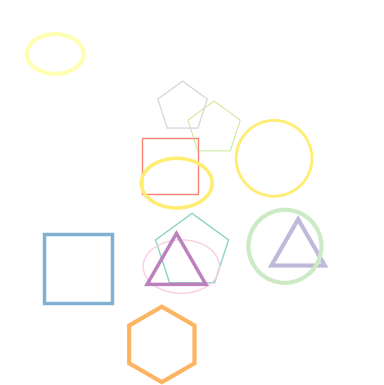[{"shape": "pentagon", "thickness": 1, "radius": 0.5, "center": [0.499, 0.346]}, {"shape": "oval", "thickness": 3, "radius": 0.37, "center": [0.143, 0.86]}, {"shape": "triangle", "thickness": 3, "radius": 0.4, "center": [0.774, 0.35]}, {"shape": "square", "thickness": 1, "radius": 0.37, "center": [0.442, 0.57]}, {"shape": "square", "thickness": 2.5, "radius": 0.44, "center": [0.202, 0.303]}, {"shape": "hexagon", "thickness": 3, "radius": 0.49, "center": [0.42, 0.105]}, {"shape": "pentagon", "thickness": 0.5, "radius": 0.36, "center": [0.556, 0.666]}, {"shape": "oval", "thickness": 1, "radius": 0.5, "center": [0.471, 0.308]}, {"shape": "pentagon", "thickness": 1, "radius": 0.34, "center": [0.474, 0.722]}, {"shape": "triangle", "thickness": 2.5, "radius": 0.44, "center": [0.458, 0.305]}, {"shape": "circle", "thickness": 3, "radius": 0.47, "center": [0.74, 0.36]}, {"shape": "circle", "thickness": 2, "radius": 0.49, "center": [0.712, 0.589]}, {"shape": "oval", "thickness": 2.5, "radius": 0.46, "center": [0.459, 0.524]}]